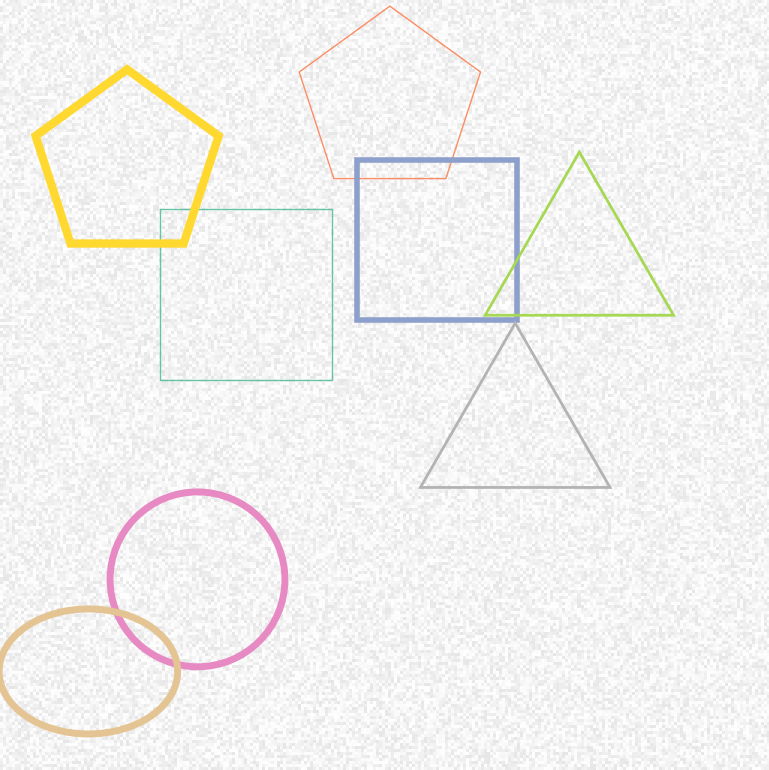[{"shape": "square", "thickness": 0.5, "radius": 0.56, "center": [0.319, 0.617]}, {"shape": "pentagon", "thickness": 0.5, "radius": 0.62, "center": [0.506, 0.868]}, {"shape": "square", "thickness": 2, "radius": 0.52, "center": [0.568, 0.688]}, {"shape": "circle", "thickness": 2.5, "radius": 0.57, "center": [0.256, 0.248]}, {"shape": "triangle", "thickness": 1, "radius": 0.71, "center": [0.752, 0.661]}, {"shape": "pentagon", "thickness": 3, "radius": 0.62, "center": [0.165, 0.785]}, {"shape": "oval", "thickness": 2.5, "radius": 0.58, "center": [0.115, 0.128]}, {"shape": "triangle", "thickness": 1, "radius": 0.71, "center": [0.669, 0.438]}]